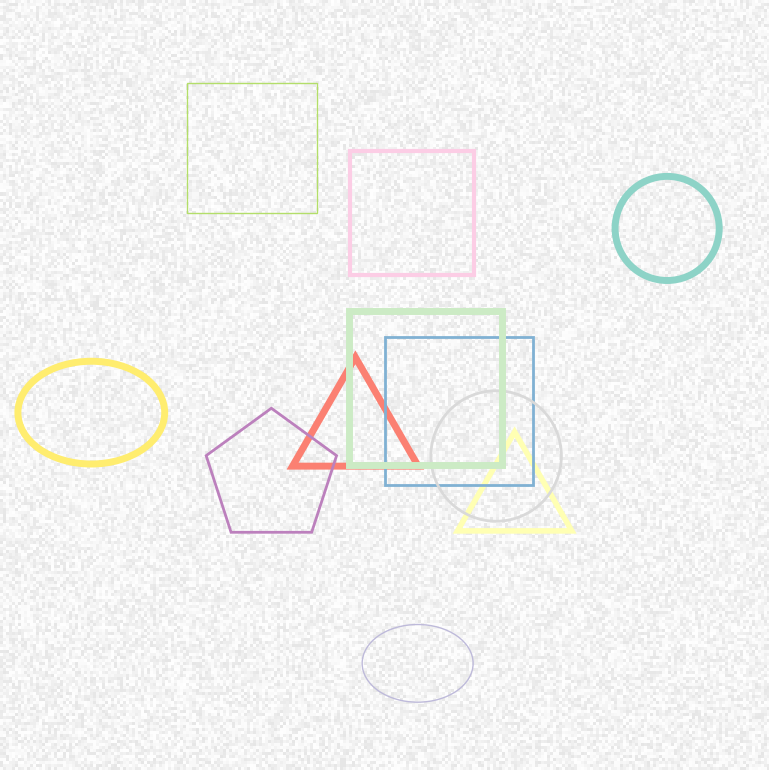[{"shape": "circle", "thickness": 2.5, "radius": 0.34, "center": [0.866, 0.703]}, {"shape": "triangle", "thickness": 2, "radius": 0.43, "center": [0.668, 0.353]}, {"shape": "oval", "thickness": 0.5, "radius": 0.36, "center": [0.542, 0.139]}, {"shape": "triangle", "thickness": 2.5, "radius": 0.47, "center": [0.462, 0.442]}, {"shape": "square", "thickness": 1, "radius": 0.48, "center": [0.596, 0.467]}, {"shape": "square", "thickness": 0.5, "radius": 0.42, "center": [0.327, 0.808]}, {"shape": "square", "thickness": 1.5, "radius": 0.4, "center": [0.535, 0.723]}, {"shape": "circle", "thickness": 1, "radius": 0.42, "center": [0.644, 0.408]}, {"shape": "pentagon", "thickness": 1, "radius": 0.45, "center": [0.352, 0.381]}, {"shape": "square", "thickness": 2.5, "radius": 0.5, "center": [0.553, 0.496]}, {"shape": "oval", "thickness": 2.5, "radius": 0.48, "center": [0.119, 0.464]}]